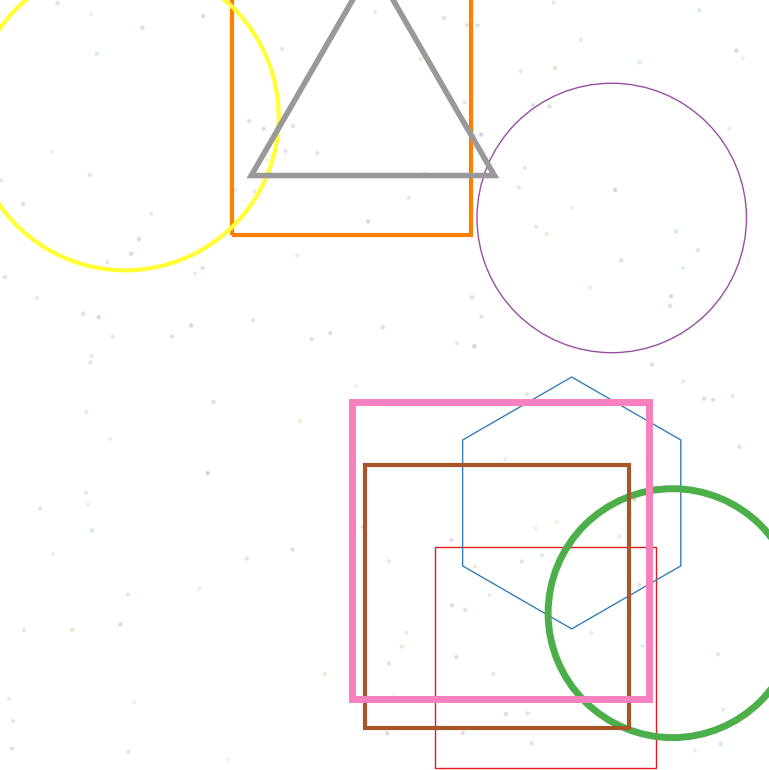[{"shape": "square", "thickness": 0.5, "radius": 0.72, "center": [0.708, 0.147]}, {"shape": "hexagon", "thickness": 0.5, "radius": 0.82, "center": [0.742, 0.347]}, {"shape": "circle", "thickness": 2.5, "radius": 0.81, "center": [0.873, 0.204]}, {"shape": "circle", "thickness": 0.5, "radius": 0.87, "center": [0.794, 0.717]}, {"shape": "square", "thickness": 1.5, "radius": 0.78, "center": [0.456, 0.85]}, {"shape": "circle", "thickness": 1.5, "radius": 1.0, "center": [0.163, 0.848]}, {"shape": "square", "thickness": 1.5, "radius": 0.86, "center": [0.646, 0.225]}, {"shape": "square", "thickness": 2.5, "radius": 0.97, "center": [0.65, 0.285]}, {"shape": "triangle", "thickness": 2, "radius": 0.91, "center": [0.484, 0.863]}]